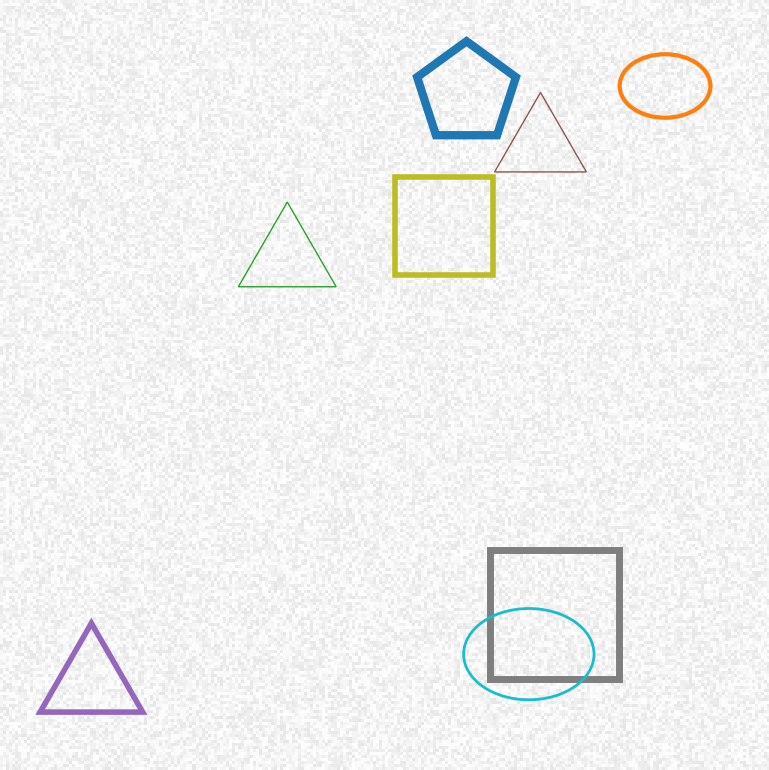[{"shape": "pentagon", "thickness": 3, "radius": 0.34, "center": [0.606, 0.879]}, {"shape": "oval", "thickness": 1.5, "radius": 0.29, "center": [0.864, 0.888]}, {"shape": "triangle", "thickness": 0.5, "radius": 0.37, "center": [0.373, 0.664]}, {"shape": "triangle", "thickness": 2, "radius": 0.38, "center": [0.119, 0.114]}, {"shape": "triangle", "thickness": 0.5, "radius": 0.34, "center": [0.702, 0.811]}, {"shape": "square", "thickness": 2.5, "radius": 0.42, "center": [0.721, 0.201]}, {"shape": "square", "thickness": 2, "radius": 0.32, "center": [0.576, 0.707]}, {"shape": "oval", "thickness": 1, "radius": 0.42, "center": [0.687, 0.15]}]